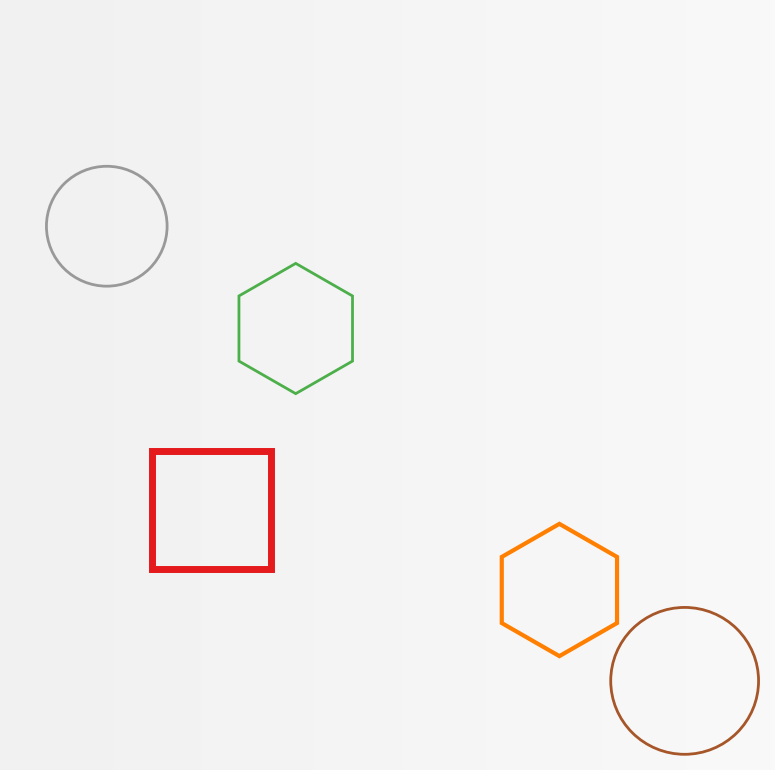[{"shape": "square", "thickness": 2.5, "radius": 0.38, "center": [0.273, 0.338]}, {"shape": "hexagon", "thickness": 1, "radius": 0.42, "center": [0.382, 0.573]}, {"shape": "hexagon", "thickness": 1.5, "radius": 0.43, "center": [0.722, 0.234]}, {"shape": "circle", "thickness": 1, "radius": 0.48, "center": [0.883, 0.116]}, {"shape": "circle", "thickness": 1, "radius": 0.39, "center": [0.138, 0.706]}]